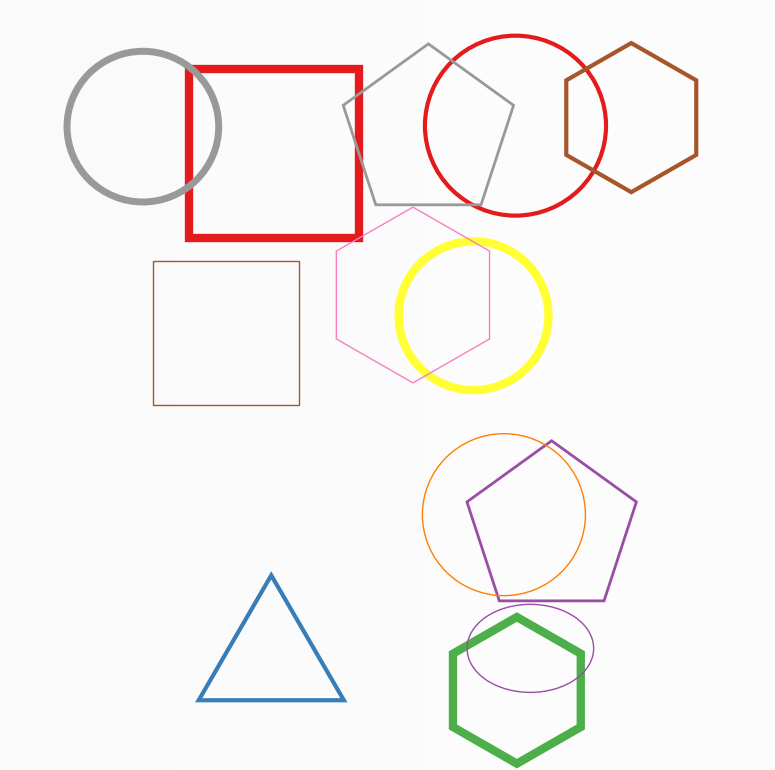[{"shape": "circle", "thickness": 1.5, "radius": 0.58, "center": [0.665, 0.837]}, {"shape": "square", "thickness": 3, "radius": 0.55, "center": [0.354, 0.801]}, {"shape": "triangle", "thickness": 1.5, "radius": 0.54, "center": [0.35, 0.145]}, {"shape": "hexagon", "thickness": 3, "radius": 0.48, "center": [0.667, 0.103]}, {"shape": "pentagon", "thickness": 1, "radius": 0.57, "center": [0.712, 0.313]}, {"shape": "oval", "thickness": 0.5, "radius": 0.41, "center": [0.684, 0.158]}, {"shape": "circle", "thickness": 0.5, "radius": 0.53, "center": [0.65, 0.332]}, {"shape": "circle", "thickness": 3, "radius": 0.48, "center": [0.611, 0.59]}, {"shape": "square", "thickness": 0.5, "radius": 0.47, "center": [0.291, 0.568]}, {"shape": "hexagon", "thickness": 1.5, "radius": 0.48, "center": [0.815, 0.847]}, {"shape": "hexagon", "thickness": 0.5, "radius": 0.57, "center": [0.533, 0.617]}, {"shape": "circle", "thickness": 2.5, "radius": 0.49, "center": [0.184, 0.836]}, {"shape": "pentagon", "thickness": 1, "radius": 0.58, "center": [0.553, 0.827]}]